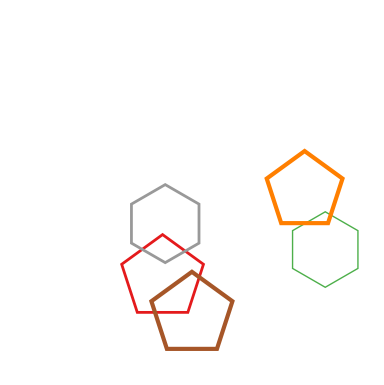[{"shape": "pentagon", "thickness": 2, "radius": 0.56, "center": [0.422, 0.279]}, {"shape": "hexagon", "thickness": 1, "radius": 0.49, "center": [0.845, 0.352]}, {"shape": "pentagon", "thickness": 3, "radius": 0.52, "center": [0.791, 0.504]}, {"shape": "pentagon", "thickness": 3, "radius": 0.55, "center": [0.498, 0.183]}, {"shape": "hexagon", "thickness": 2, "radius": 0.51, "center": [0.429, 0.419]}]